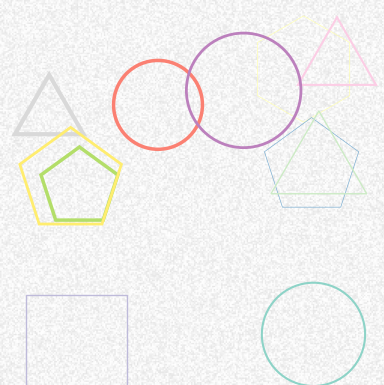[{"shape": "circle", "thickness": 1.5, "radius": 0.67, "center": [0.814, 0.132]}, {"shape": "hexagon", "thickness": 0.5, "radius": 0.69, "center": [0.789, 0.821]}, {"shape": "square", "thickness": 1, "radius": 0.66, "center": [0.2, 0.104]}, {"shape": "circle", "thickness": 2.5, "radius": 0.58, "center": [0.41, 0.728]}, {"shape": "pentagon", "thickness": 0.5, "radius": 0.64, "center": [0.809, 0.566]}, {"shape": "pentagon", "thickness": 2.5, "radius": 0.52, "center": [0.206, 0.513]}, {"shape": "triangle", "thickness": 1.5, "radius": 0.59, "center": [0.875, 0.838]}, {"shape": "triangle", "thickness": 3, "radius": 0.51, "center": [0.128, 0.703]}, {"shape": "circle", "thickness": 2, "radius": 0.74, "center": [0.633, 0.765]}, {"shape": "triangle", "thickness": 1, "radius": 0.72, "center": [0.828, 0.568]}, {"shape": "pentagon", "thickness": 2, "radius": 0.69, "center": [0.183, 0.53]}]